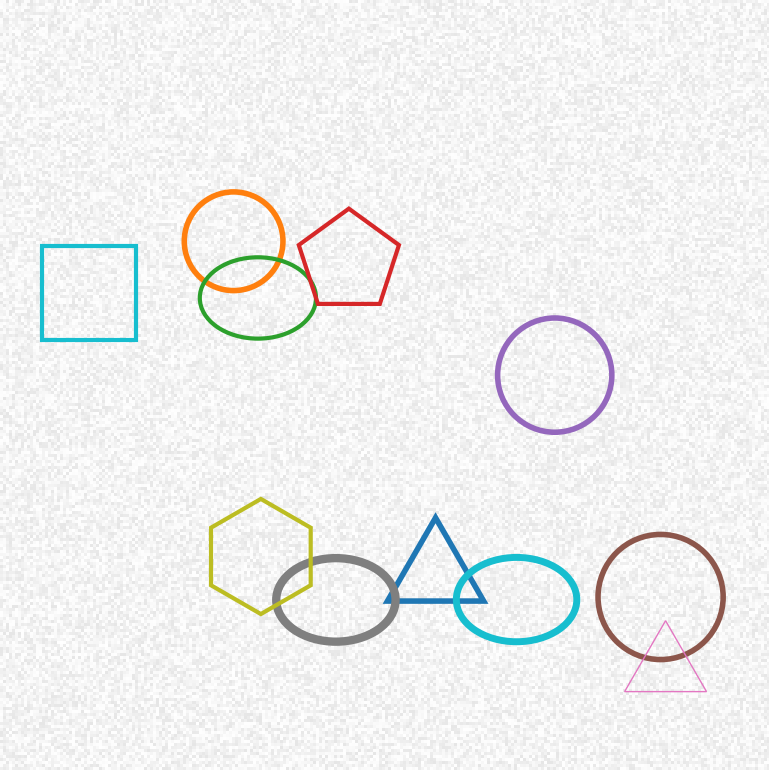[{"shape": "triangle", "thickness": 2, "radius": 0.36, "center": [0.566, 0.255]}, {"shape": "circle", "thickness": 2, "radius": 0.32, "center": [0.303, 0.687]}, {"shape": "oval", "thickness": 1.5, "radius": 0.38, "center": [0.335, 0.613]}, {"shape": "pentagon", "thickness": 1.5, "radius": 0.34, "center": [0.453, 0.661]}, {"shape": "circle", "thickness": 2, "radius": 0.37, "center": [0.72, 0.513]}, {"shape": "circle", "thickness": 2, "radius": 0.41, "center": [0.858, 0.225]}, {"shape": "triangle", "thickness": 0.5, "radius": 0.31, "center": [0.864, 0.133]}, {"shape": "oval", "thickness": 3, "radius": 0.39, "center": [0.436, 0.221]}, {"shape": "hexagon", "thickness": 1.5, "radius": 0.37, "center": [0.339, 0.277]}, {"shape": "oval", "thickness": 2.5, "radius": 0.39, "center": [0.671, 0.221]}, {"shape": "square", "thickness": 1.5, "radius": 0.3, "center": [0.115, 0.62]}]